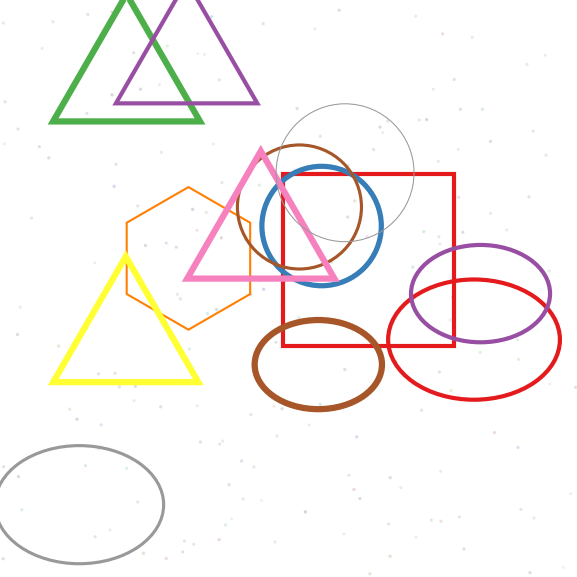[{"shape": "oval", "thickness": 2, "radius": 0.74, "center": [0.821, 0.411]}, {"shape": "square", "thickness": 2, "radius": 0.74, "center": [0.638, 0.549]}, {"shape": "circle", "thickness": 2.5, "radius": 0.52, "center": [0.557, 0.608]}, {"shape": "triangle", "thickness": 3, "radius": 0.73, "center": [0.219, 0.862]}, {"shape": "oval", "thickness": 2, "radius": 0.6, "center": [0.832, 0.491]}, {"shape": "triangle", "thickness": 2, "radius": 0.71, "center": [0.323, 0.891]}, {"shape": "hexagon", "thickness": 1, "radius": 0.62, "center": [0.326, 0.552]}, {"shape": "triangle", "thickness": 3, "radius": 0.73, "center": [0.218, 0.41]}, {"shape": "oval", "thickness": 3, "radius": 0.55, "center": [0.551, 0.368]}, {"shape": "circle", "thickness": 1.5, "radius": 0.54, "center": [0.519, 0.641]}, {"shape": "triangle", "thickness": 3, "radius": 0.74, "center": [0.452, 0.59]}, {"shape": "circle", "thickness": 0.5, "radius": 0.6, "center": [0.598, 0.7]}, {"shape": "oval", "thickness": 1.5, "radius": 0.73, "center": [0.137, 0.125]}]